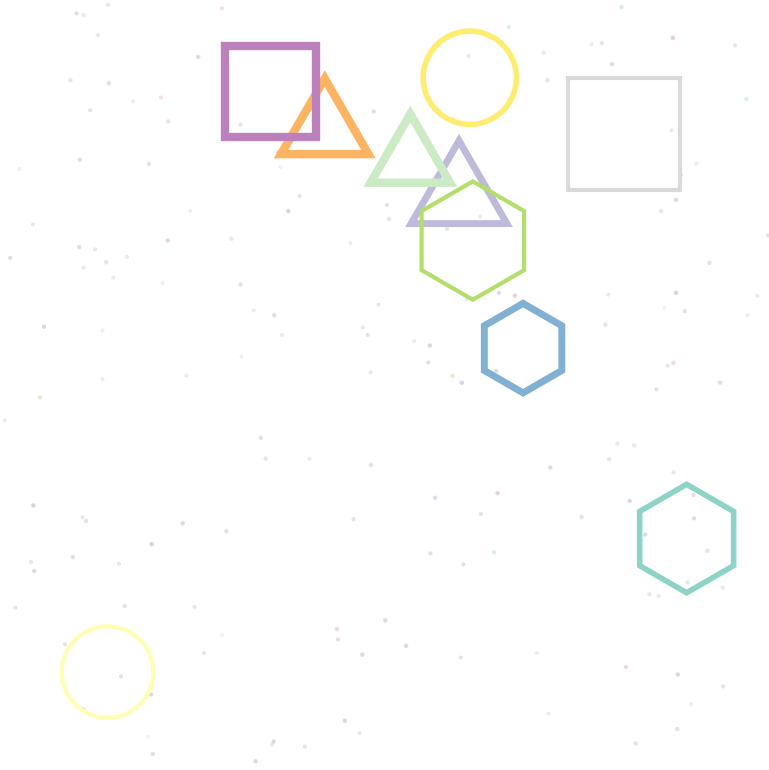[{"shape": "hexagon", "thickness": 2, "radius": 0.35, "center": [0.892, 0.301]}, {"shape": "circle", "thickness": 1.5, "radius": 0.3, "center": [0.14, 0.127]}, {"shape": "triangle", "thickness": 2.5, "radius": 0.36, "center": [0.596, 0.746]}, {"shape": "hexagon", "thickness": 2.5, "radius": 0.29, "center": [0.679, 0.548]}, {"shape": "triangle", "thickness": 3, "radius": 0.33, "center": [0.422, 0.833]}, {"shape": "hexagon", "thickness": 1.5, "radius": 0.38, "center": [0.614, 0.688]}, {"shape": "square", "thickness": 1.5, "radius": 0.36, "center": [0.81, 0.826]}, {"shape": "square", "thickness": 3, "radius": 0.29, "center": [0.351, 0.881]}, {"shape": "triangle", "thickness": 3, "radius": 0.3, "center": [0.533, 0.792]}, {"shape": "circle", "thickness": 2, "radius": 0.3, "center": [0.61, 0.899]}]